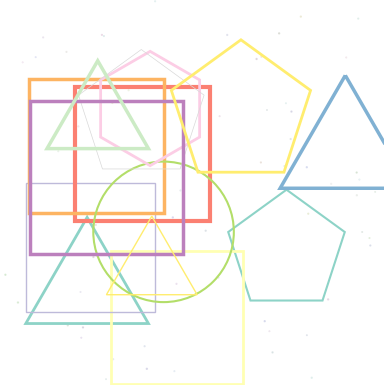[{"shape": "triangle", "thickness": 2, "radius": 0.92, "center": [0.226, 0.252]}, {"shape": "pentagon", "thickness": 1.5, "radius": 0.8, "center": [0.744, 0.348]}, {"shape": "square", "thickness": 2, "radius": 0.86, "center": [0.46, 0.175]}, {"shape": "square", "thickness": 1, "radius": 0.84, "center": [0.234, 0.357]}, {"shape": "square", "thickness": 3, "radius": 0.87, "center": [0.37, 0.6]}, {"shape": "triangle", "thickness": 2.5, "radius": 0.98, "center": [0.897, 0.609]}, {"shape": "square", "thickness": 2.5, "radius": 0.87, "center": [0.251, 0.621]}, {"shape": "circle", "thickness": 1.5, "radius": 0.91, "center": [0.425, 0.398]}, {"shape": "hexagon", "thickness": 2, "radius": 0.74, "center": [0.39, 0.718]}, {"shape": "pentagon", "thickness": 0.5, "radius": 0.86, "center": [0.367, 0.7]}, {"shape": "square", "thickness": 2.5, "radius": 0.99, "center": [0.277, 0.539]}, {"shape": "triangle", "thickness": 2.5, "radius": 0.76, "center": [0.254, 0.69]}, {"shape": "triangle", "thickness": 1, "radius": 0.68, "center": [0.394, 0.303]}, {"shape": "pentagon", "thickness": 2, "radius": 0.95, "center": [0.626, 0.707]}]